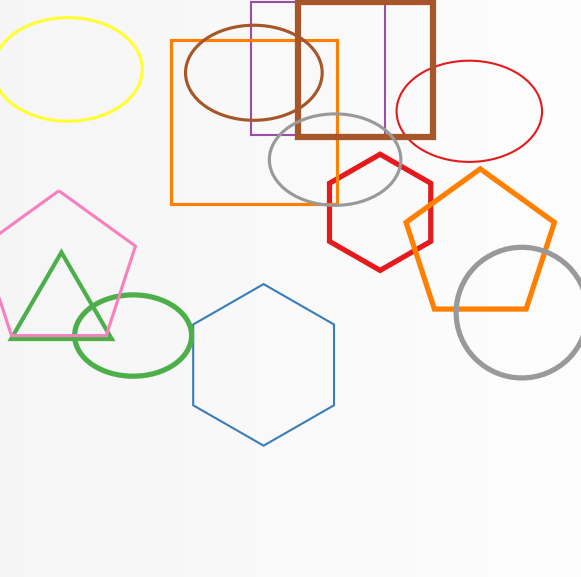[{"shape": "oval", "thickness": 1, "radius": 0.63, "center": [0.807, 0.806]}, {"shape": "hexagon", "thickness": 2.5, "radius": 0.5, "center": [0.654, 0.631]}, {"shape": "hexagon", "thickness": 1, "radius": 0.7, "center": [0.454, 0.367]}, {"shape": "oval", "thickness": 2.5, "radius": 0.5, "center": [0.229, 0.418]}, {"shape": "triangle", "thickness": 2, "radius": 0.5, "center": [0.106, 0.462]}, {"shape": "square", "thickness": 1, "radius": 0.58, "center": [0.548, 0.881]}, {"shape": "pentagon", "thickness": 2.5, "radius": 0.67, "center": [0.826, 0.573]}, {"shape": "square", "thickness": 1.5, "radius": 0.71, "center": [0.437, 0.788]}, {"shape": "oval", "thickness": 1.5, "radius": 0.64, "center": [0.117, 0.879]}, {"shape": "square", "thickness": 3, "radius": 0.58, "center": [0.629, 0.879]}, {"shape": "oval", "thickness": 1.5, "radius": 0.59, "center": [0.437, 0.873]}, {"shape": "pentagon", "thickness": 1.5, "radius": 0.69, "center": [0.101, 0.53]}, {"shape": "circle", "thickness": 2.5, "radius": 0.57, "center": [0.898, 0.458]}, {"shape": "oval", "thickness": 1.5, "radius": 0.57, "center": [0.577, 0.723]}]